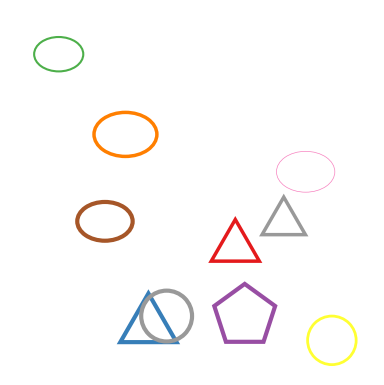[{"shape": "triangle", "thickness": 2.5, "radius": 0.36, "center": [0.611, 0.358]}, {"shape": "triangle", "thickness": 3, "radius": 0.42, "center": [0.386, 0.153]}, {"shape": "oval", "thickness": 1.5, "radius": 0.32, "center": [0.152, 0.859]}, {"shape": "pentagon", "thickness": 3, "radius": 0.42, "center": [0.636, 0.179]}, {"shape": "oval", "thickness": 2.5, "radius": 0.41, "center": [0.326, 0.651]}, {"shape": "circle", "thickness": 2, "radius": 0.32, "center": [0.862, 0.116]}, {"shape": "oval", "thickness": 3, "radius": 0.36, "center": [0.273, 0.425]}, {"shape": "oval", "thickness": 0.5, "radius": 0.38, "center": [0.794, 0.554]}, {"shape": "circle", "thickness": 3, "radius": 0.33, "center": [0.433, 0.179]}, {"shape": "triangle", "thickness": 2.5, "radius": 0.32, "center": [0.737, 0.423]}]